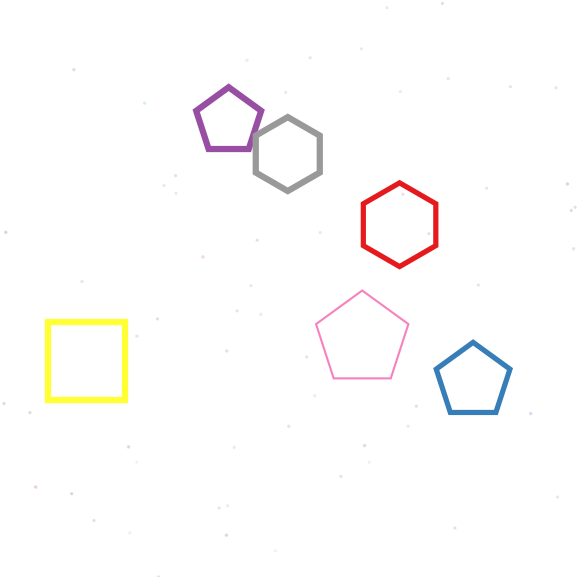[{"shape": "hexagon", "thickness": 2.5, "radius": 0.36, "center": [0.692, 0.61]}, {"shape": "pentagon", "thickness": 2.5, "radius": 0.34, "center": [0.819, 0.339]}, {"shape": "pentagon", "thickness": 3, "radius": 0.3, "center": [0.396, 0.789]}, {"shape": "square", "thickness": 3, "radius": 0.34, "center": [0.15, 0.373]}, {"shape": "pentagon", "thickness": 1, "radius": 0.42, "center": [0.627, 0.412]}, {"shape": "hexagon", "thickness": 3, "radius": 0.32, "center": [0.498, 0.732]}]